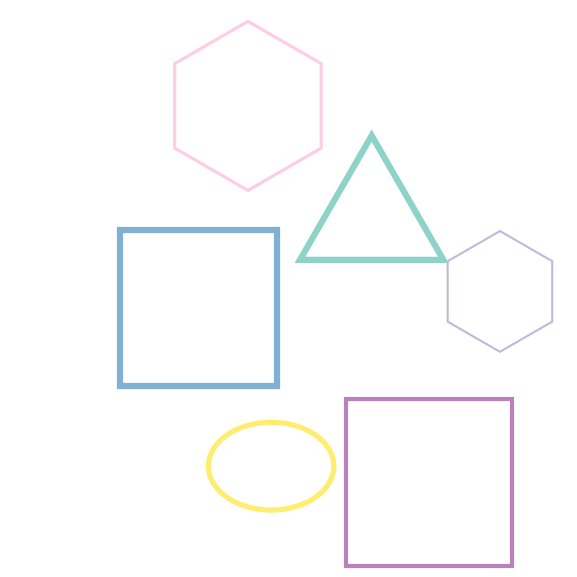[{"shape": "triangle", "thickness": 3, "radius": 0.72, "center": [0.644, 0.621]}, {"shape": "hexagon", "thickness": 1, "radius": 0.52, "center": [0.866, 0.494]}, {"shape": "square", "thickness": 3, "radius": 0.68, "center": [0.343, 0.466]}, {"shape": "hexagon", "thickness": 1.5, "radius": 0.73, "center": [0.429, 0.816]}, {"shape": "square", "thickness": 2, "radius": 0.72, "center": [0.743, 0.163]}, {"shape": "oval", "thickness": 2.5, "radius": 0.54, "center": [0.47, 0.192]}]